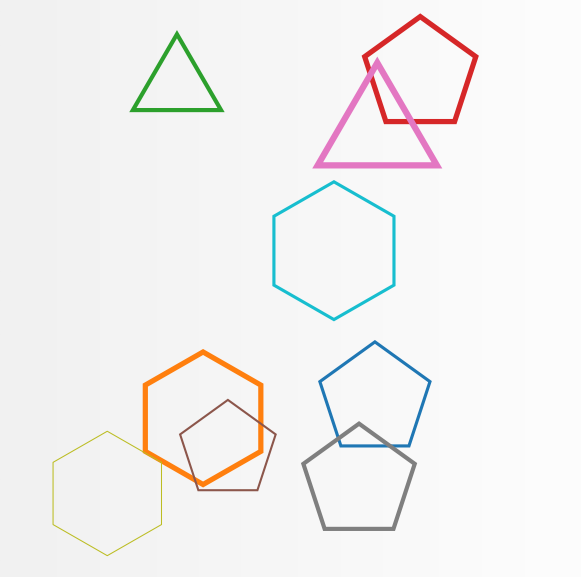[{"shape": "pentagon", "thickness": 1.5, "radius": 0.5, "center": [0.645, 0.308]}, {"shape": "hexagon", "thickness": 2.5, "radius": 0.57, "center": [0.349, 0.275]}, {"shape": "triangle", "thickness": 2, "radius": 0.44, "center": [0.304, 0.852]}, {"shape": "pentagon", "thickness": 2.5, "radius": 0.5, "center": [0.723, 0.87]}, {"shape": "pentagon", "thickness": 1, "radius": 0.43, "center": [0.392, 0.22]}, {"shape": "triangle", "thickness": 3, "radius": 0.59, "center": [0.649, 0.772]}, {"shape": "pentagon", "thickness": 2, "radius": 0.5, "center": [0.618, 0.165]}, {"shape": "hexagon", "thickness": 0.5, "radius": 0.54, "center": [0.185, 0.145]}, {"shape": "hexagon", "thickness": 1.5, "radius": 0.6, "center": [0.575, 0.565]}]